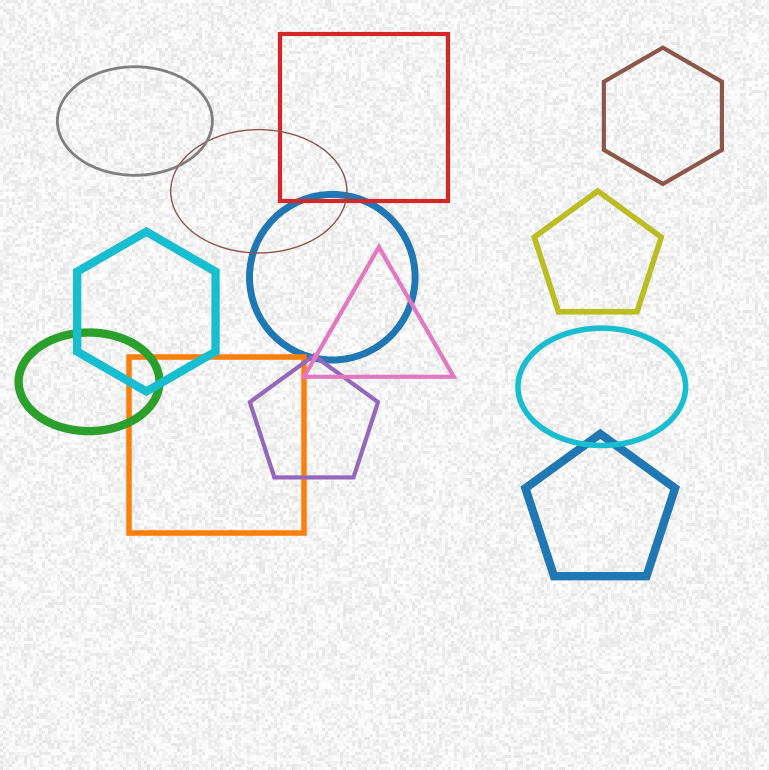[{"shape": "pentagon", "thickness": 3, "radius": 0.51, "center": [0.78, 0.334]}, {"shape": "circle", "thickness": 2.5, "radius": 0.54, "center": [0.432, 0.64]}, {"shape": "square", "thickness": 2, "radius": 0.57, "center": [0.282, 0.422]}, {"shape": "oval", "thickness": 3, "radius": 0.46, "center": [0.116, 0.504]}, {"shape": "square", "thickness": 1.5, "radius": 0.54, "center": [0.473, 0.848]}, {"shape": "pentagon", "thickness": 1.5, "radius": 0.44, "center": [0.408, 0.451]}, {"shape": "oval", "thickness": 0.5, "radius": 0.57, "center": [0.336, 0.752]}, {"shape": "hexagon", "thickness": 1.5, "radius": 0.44, "center": [0.861, 0.85]}, {"shape": "triangle", "thickness": 1.5, "radius": 0.56, "center": [0.492, 0.567]}, {"shape": "oval", "thickness": 1, "radius": 0.5, "center": [0.175, 0.843]}, {"shape": "pentagon", "thickness": 2, "radius": 0.43, "center": [0.776, 0.665]}, {"shape": "hexagon", "thickness": 3, "radius": 0.52, "center": [0.19, 0.595]}, {"shape": "oval", "thickness": 2, "radius": 0.54, "center": [0.781, 0.498]}]